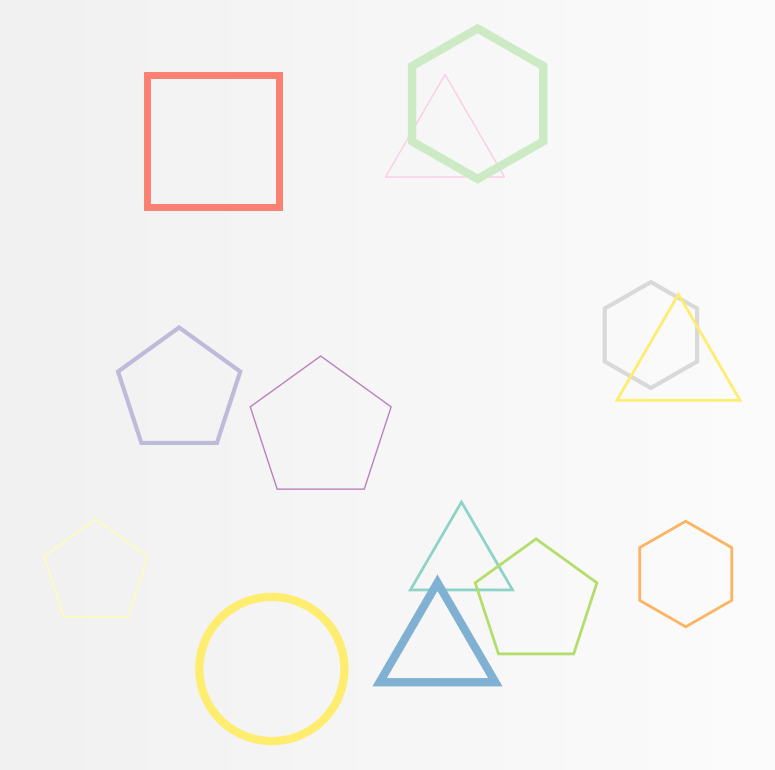[{"shape": "triangle", "thickness": 1, "radius": 0.38, "center": [0.595, 0.272]}, {"shape": "pentagon", "thickness": 0.5, "radius": 0.35, "center": [0.124, 0.255]}, {"shape": "pentagon", "thickness": 1.5, "radius": 0.41, "center": [0.231, 0.492]}, {"shape": "square", "thickness": 2.5, "radius": 0.43, "center": [0.275, 0.817]}, {"shape": "triangle", "thickness": 3, "radius": 0.43, "center": [0.565, 0.157]}, {"shape": "hexagon", "thickness": 1, "radius": 0.34, "center": [0.885, 0.255]}, {"shape": "pentagon", "thickness": 1, "radius": 0.41, "center": [0.692, 0.218]}, {"shape": "triangle", "thickness": 0.5, "radius": 0.44, "center": [0.574, 0.814]}, {"shape": "hexagon", "thickness": 1.5, "radius": 0.34, "center": [0.84, 0.565]}, {"shape": "pentagon", "thickness": 0.5, "radius": 0.48, "center": [0.414, 0.442]}, {"shape": "hexagon", "thickness": 3, "radius": 0.49, "center": [0.616, 0.865]}, {"shape": "triangle", "thickness": 1, "radius": 0.46, "center": [0.875, 0.526]}, {"shape": "circle", "thickness": 3, "radius": 0.47, "center": [0.351, 0.131]}]